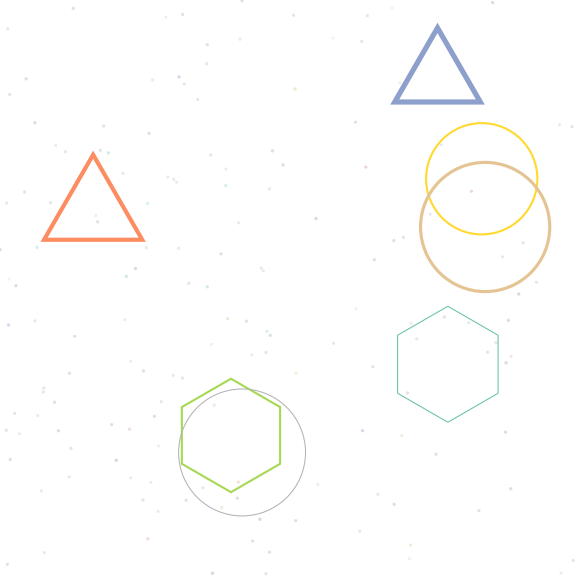[{"shape": "hexagon", "thickness": 0.5, "radius": 0.5, "center": [0.775, 0.368]}, {"shape": "triangle", "thickness": 2, "radius": 0.49, "center": [0.161, 0.633]}, {"shape": "triangle", "thickness": 2.5, "radius": 0.43, "center": [0.758, 0.865]}, {"shape": "hexagon", "thickness": 1, "radius": 0.49, "center": [0.4, 0.245]}, {"shape": "circle", "thickness": 1, "radius": 0.48, "center": [0.834, 0.69]}, {"shape": "circle", "thickness": 1.5, "radius": 0.56, "center": [0.84, 0.606]}, {"shape": "circle", "thickness": 0.5, "radius": 0.55, "center": [0.419, 0.216]}]